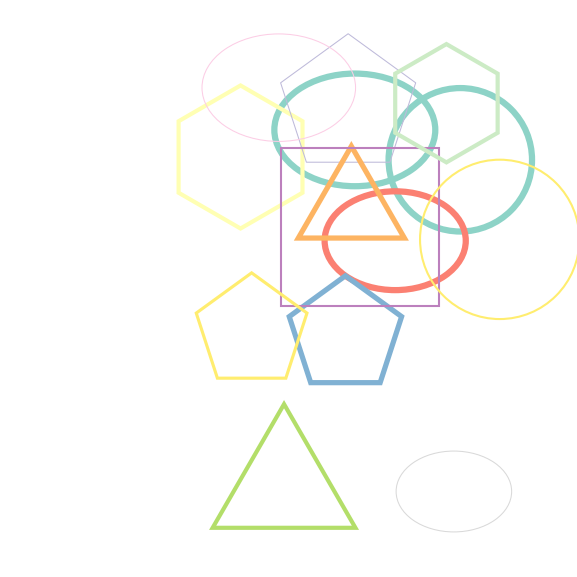[{"shape": "circle", "thickness": 3, "radius": 0.62, "center": [0.797, 0.722]}, {"shape": "oval", "thickness": 3, "radius": 0.7, "center": [0.614, 0.774]}, {"shape": "hexagon", "thickness": 2, "radius": 0.62, "center": [0.417, 0.727]}, {"shape": "pentagon", "thickness": 0.5, "radius": 0.61, "center": [0.603, 0.818]}, {"shape": "oval", "thickness": 3, "radius": 0.61, "center": [0.684, 0.582]}, {"shape": "pentagon", "thickness": 2.5, "radius": 0.51, "center": [0.598, 0.419]}, {"shape": "triangle", "thickness": 2.5, "radius": 0.53, "center": [0.608, 0.64]}, {"shape": "triangle", "thickness": 2, "radius": 0.71, "center": [0.492, 0.157]}, {"shape": "oval", "thickness": 0.5, "radius": 0.66, "center": [0.483, 0.847]}, {"shape": "oval", "thickness": 0.5, "radius": 0.5, "center": [0.786, 0.148]}, {"shape": "square", "thickness": 1, "radius": 0.68, "center": [0.624, 0.605]}, {"shape": "hexagon", "thickness": 2, "radius": 0.51, "center": [0.773, 0.82]}, {"shape": "pentagon", "thickness": 1.5, "radius": 0.5, "center": [0.436, 0.426]}, {"shape": "circle", "thickness": 1, "radius": 0.69, "center": [0.865, 0.585]}]